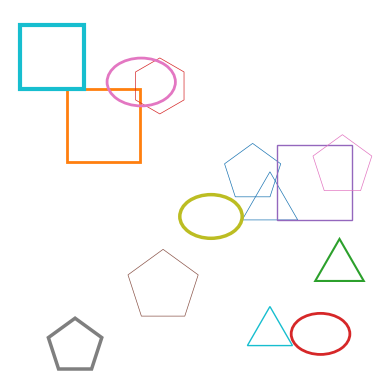[{"shape": "pentagon", "thickness": 0.5, "radius": 0.38, "center": [0.656, 0.551]}, {"shape": "triangle", "thickness": 0.5, "radius": 0.42, "center": [0.701, 0.47]}, {"shape": "square", "thickness": 2, "radius": 0.47, "center": [0.269, 0.675]}, {"shape": "triangle", "thickness": 1.5, "radius": 0.36, "center": [0.882, 0.307]}, {"shape": "hexagon", "thickness": 0.5, "radius": 0.36, "center": [0.415, 0.777]}, {"shape": "oval", "thickness": 2, "radius": 0.38, "center": [0.833, 0.133]}, {"shape": "square", "thickness": 1, "radius": 0.49, "center": [0.817, 0.526]}, {"shape": "pentagon", "thickness": 0.5, "radius": 0.48, "center": [0.424, 0.256]}, {"shape": "pentagon", "thickness": 0.5, "radius": 0.4, "center": [0.889, 0.57]}, {"shape": "oval", "thickness": 2, "radius": 0.44, "center": [0.367, 0.787]}, {"shape": "pentagon", "thickness": 2.5, "radius": 0.36, "center": [0.195, 0.101]}, {"shape": "oval", "thickness": 2.5, "radius": 0.41, "center": [0.548, 0.438]}, {"shape": "triangle", "thickness": 1, "radius": 0.34, "center": [0.701, 0.136]}, {"shape": "square", "thickness": 3, "radius": 0.42, "center": [0.135, 0.853]}]